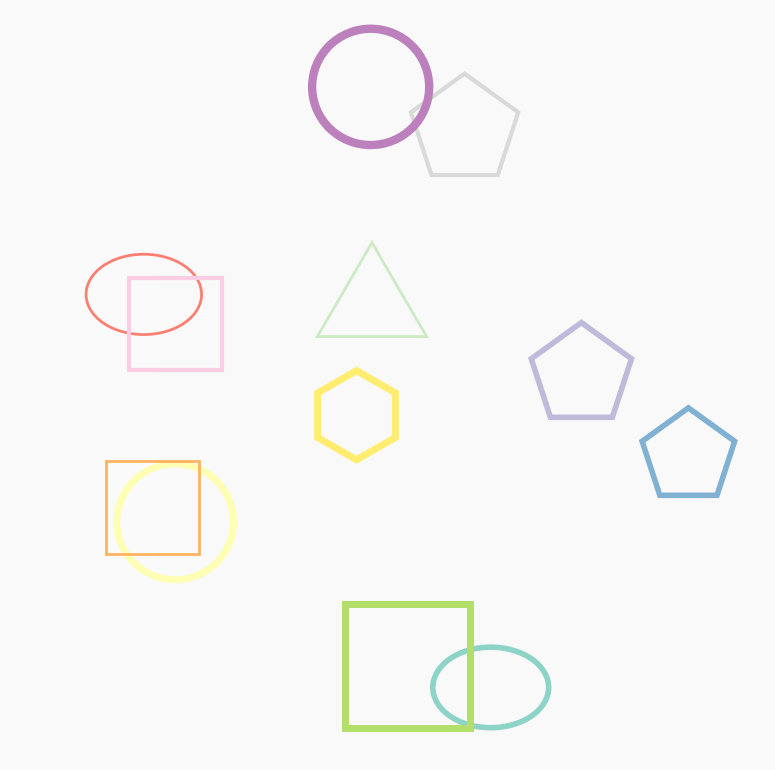[{"shape": "oval", "thickness": 2, "radius": 0.37, "center": [0.633, 0.107]}, {"shape": "circle", "thickness": 2.5, "radius": 0.38, "center": [0.226, 0.322]}, {"shape": "pentagon", "thickness": 2, "radius": 0.34, "center": [0.75, 0.513]}, {"shape": "oval", "thickness": 1, "radius": 0.37, "center": [0.186, 0.618]}, {"shape": "pentagon", "thickness": 2, "radius": 0.31, "center": [0.888, 0.408]}, {"shape": "square", "thickness": 1, "radius": 0.3, "center": [0.197, 0.341]}, {"shape": "square", "thickness": 2.5, "radius": 0.4, "center": [0.526, 0.135]}, {"shape": "square", "thickness": 1.5, "radius": 0.3, "center": [0.226, 0.579]}, {"shape": "pentagon", "thickness": 1.5, "radius": 0.36, "center": [0.6, 0.832]}, {"shape": "circle", "thickness": 3, "radius": 0.38, "center": [0.478, 0.887]}, {"shape": "triangle", "thickness": 1, "radius": 0.41, "center": [0.48, 0.604]}, {"shape": "hexagon", "thickness": 2.5, "radius": 0.29, "center": [0.46, 0.461]}]